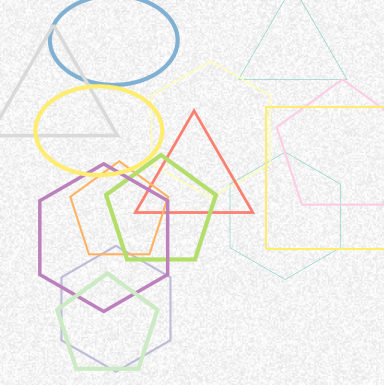[{"shape": "hexagon", "thickness": 0.5, "radius": 0.83, "center": [0.741, 0.439]}, {"shape": "triangle", "thickness": 0.5, "radius": 0.81, "center": [0.76, 0.875]}, {"shape": "hexagon", "thickness": 1, "radius": 0.89, "center": [0.548, 0.664]}, {"shape": "hexagon", "thickness": 1.5, "radius": 0.82, "center": [0.301, 0.198]}, {"shape": "triangle", "thickness": 2, "radius": 0.88, "center": [0.504, 0.536]}, {"shape": "oval", "thickness": 3, "radius": 0.83, "center": [0.295, 0.896]}, {"shape": "pentagon", "thickness": 1.5, "radius": 0.67, "center": [0.31, 0.448]}, {"shape": "pentagon", "thickness": 3, "radius": 0.75, "center": [0.418, 0.447]}, {"shape": "pentagon", "thickness": 1.5, "radius": 0.9, "center": [0.89, 0.614]}, {"shape": "triangle", "thickness": 2.5, "radius": 0.96, "center": [0.139, 0.744]}, {"shape": "hexagon", "thickness": 2.5, "radius": 0.96, "center": [0.269, 0.383]}, {"shape": "pentagon", "thickness": 3, "radius": 0.69, "center": [0.279, 0.153]}, {"shape": "oval", "thickness": 3, "radius": 0.82, "center": [0.257, 0.66]}, {"shape": "square", "thickness": 1.5, "radius": 0.92, "center": [0.875, 0.538]}]